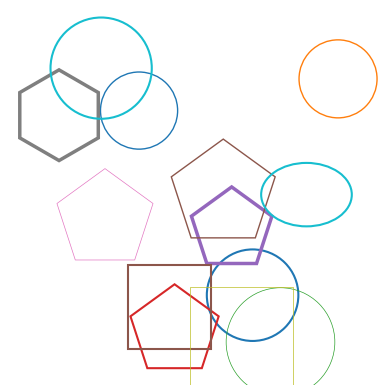[{"shape": "circle", "thickness": 1.5, "radius": 0.59, "center": [0.656, 0.233]}, {"shape": "circle", "thickness": 1, "radius": 0.5, "center": [0.361, 0.713]}, {"shape": "circle", "thickness": 1, "radius": 0.51, "center": [0.878, 0.795]}, {"shape": "circle", "thickness": 0.5, "radius": 0.71, "center": [0.729, 0.112]}, {"shape": "pentagon", "thickness": 1.5, "radius": 0.6, "center": [0.453, 0.141]}, {"shape": "pentagon", "thickness": 2.5, "radius": 0.55, "center": [0.602, 0.405]}, {"shape": "pentagon", "thickness": 1, "radius": 0.71, "center": [0.58, 0.497]}, {"shape": "square", "thickness": 1.5, "radius": 0.54, "center": [0.44, 0.202]}, {"shape": "pentagon", "thickness": 0.5, "radius": 0.66, "center": [0.273, 0.431]}, {"shape": "hexagon", "thickness": 2.5, "radius": 0.59, "center": [0.153, 0.701]}, {"shape": "square", "thickness": 0.5, "radius": 0.67, "center": [0.628, 0.12]}, {"shape": "circle", "thickness": 1.5, "radius": 0.66, "center": [0.263, 0.823]}, {"shape": "oval", "thickness": 1.5, "radius": 0.59, "center": [0.796, 0.494]}]